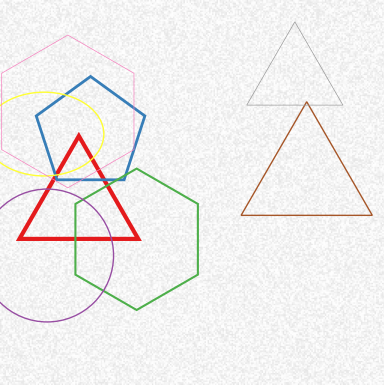[{"shape": "triangle", "thickness": 3, "radius": 0.89, "center": [0.205, 0.469]}, {"shape": "pentagon", "thickness": 2, "radius": 0.74, "center": [0.235, 0.653]}, {"shape": "hexagon", "thickness": 1.5, "radius": 0.92, "center": [0.355, 0.378]}, {"shape": "circle", "thickness": 1, "radius": 0.86, "center": [0.122, 0.336]}, {"shape": "oval", "thickness": 1, "radius": 0.78, "center": [0.114, 0.652]}, {"shape": "triangle", "thickness": 1, "radius": 0.98, "center": [0.797, 0.539]}, {"shape": "hexagon", "thickness": 0.5, "radius": 0.99, "center": [0.176, 0.711]}, {"shape": "triangle", "thickness": 0.5, "radius": 0.72, "center": [0.766, 0.799]}]